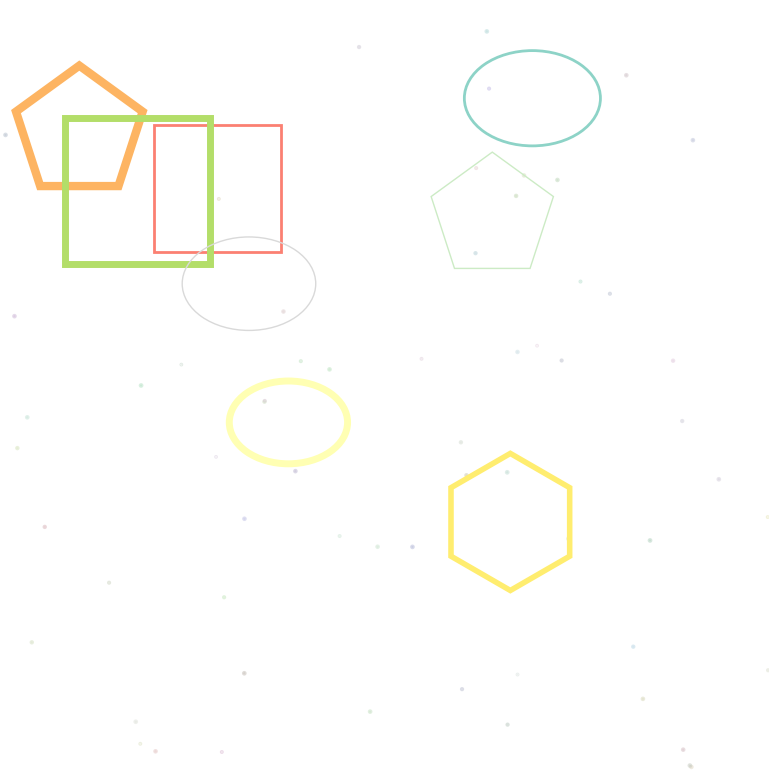[{"shape": "oval", "thickness": 1, "radius": 0.44, "center": [0.691, 0.872]}, {"shape": "oval", "thickness": 2.5, "radius": 0.38, "center": [0.375, 0.451]}, {"shape": "square", "thickness": 1, "radius": 0.41, "center": [0.283, 0.756]}, {"shape": "pentagon", "thickness": 3, "radius": 0.43, "center": [0.103, 0.828]}, {"shape": "square", "thickness": 2.5, "radius": 0.47, "center": [0.179, 0.752]}, {"shape": "oval", "thickness": 0.5, "radius": 0.43, "center": [0.323, 0.632]}, {"shape": "pentagon", "thickness": 0.5, "radius": 0.42, "center": [0.639, 0.719]}, {"shape": "hexagon", "thickness": 2, "radius": 0.44, "center": [0.663, 0.322]}]